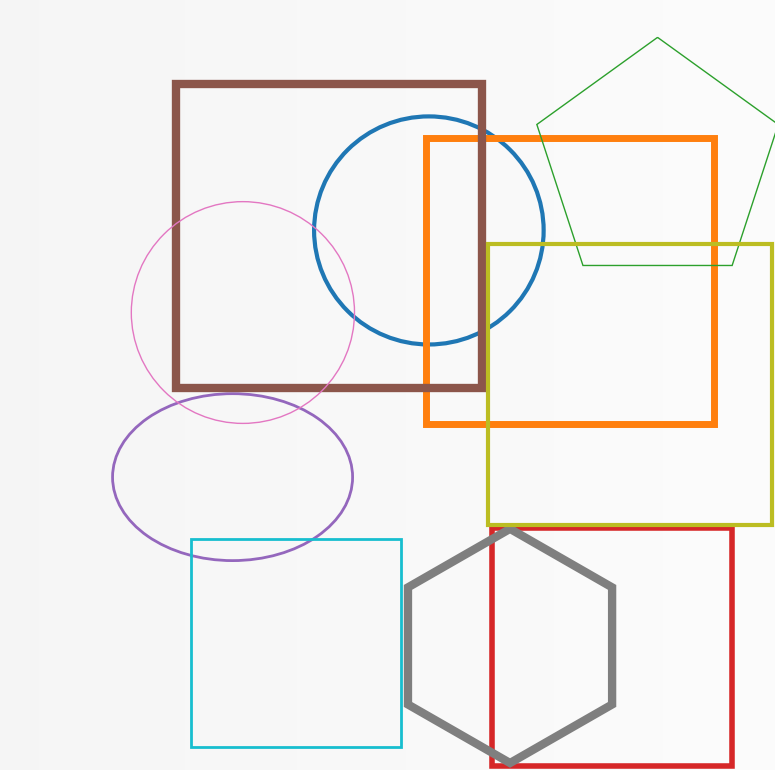[{"shape": "circle", "thickness": 1.5, "radius": 0.74, "center": [0.553, 0.701]}, {"shape": "square", "thickness": 2.5, "radius": 0.93, "center": [0.736, 0.635]}, {"shape": "pentagon", "thickness": 0.5, "radius": 0.82, "center": [0.848, 0.788]}, {"shape": "square", "thickness": 2, "radius": 0.77, "center": [0.789, 0.16]}, {"shape": "oval", "thickness": 1, "radius": 0.77, "center": [0.3, 0.38]}, {"shape": "square", "thickness": 3, "radius": 0.99, "center": [0.424, 0.694]}, {"shape": "circle", "thickness": 0.5, "radius": 0.72, "center": [0.313, 0.594]}, {"shape": "hexagon", "thickness": 3, "radius": 0.76, "center": [0.658, 0.161]}, {"shape": "square", "thickness": 1.5, "radius": 0.91, "center": [0.813, 0.501]}, {"shape": "square", "thickness": 1, "radius": 0.68, "center": [0.382, 0.165]}]